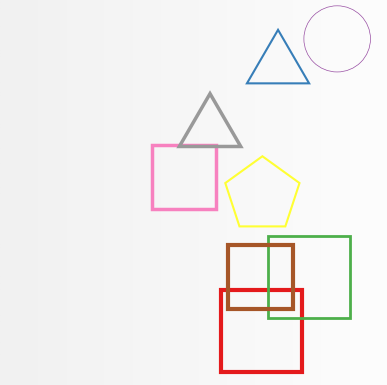[{"shape": "square", "thickness": 3, "radius": 0.53, "center": [0.675, 0.14]}, {"shape": "triangle", "thickness": 1.5, "radius": 0.46, "center": [0.718, 0.83]}, {"shape": "square", "thickness": 2, "radius": 0.53, "center": [0.797, 0.28]}, {"shape": "circle", "thickness": 0.5, "radius": 0.43, "center": [0.87, 0.899]}, {"shape": "pentagon", "thickness": 1.5, "radius": 0.5, "center": [0.677, 0.493]}, {"shape": "square", "thickness": 3, "radius": 0.42, "center": [0.673, 0.28]}, {"shape": "square", "thickness": 2.5, "radius": 0.41, "center": [0.475, 0.54]}, {"shape": "triangle", "thickness": 2.5, "radius": 0.46, "center": [0.542, 0.665]}]